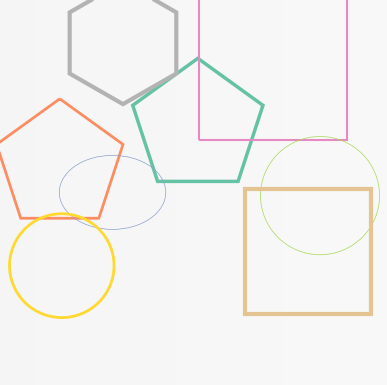[{"shape": "pentagon", "thickness": 2.5, "radius": 0.88, "center": [0.511, 0.672]}, {"shape": "pentagon", "thickness": 2, "radius": 0.86, "center": [0.154, 0.572]}, {"shape": "oval", "thickness": 0.5, "radius": 0.69, "center": [0.29, 0.5]}, {"shape": "square", "thickness": 1.5, "radius": 0.96, "center": [0.704, 0.827]}, {"shape": "circle", "thickness": 0.5, "radius": 0.77, "center": [0.826, 0.492]}, {"shape": "circle", "thickness": 2, "radius": 0.67, "center": [0.159, 0.31]}, {"shape": "square", "thickness": 3, "radius": 0.81, "center": [0.795, 0.347]}, {"shape": "hexagon", "thickness": 3, "radius": 0.79, "center": [0.317, 0.888]}]